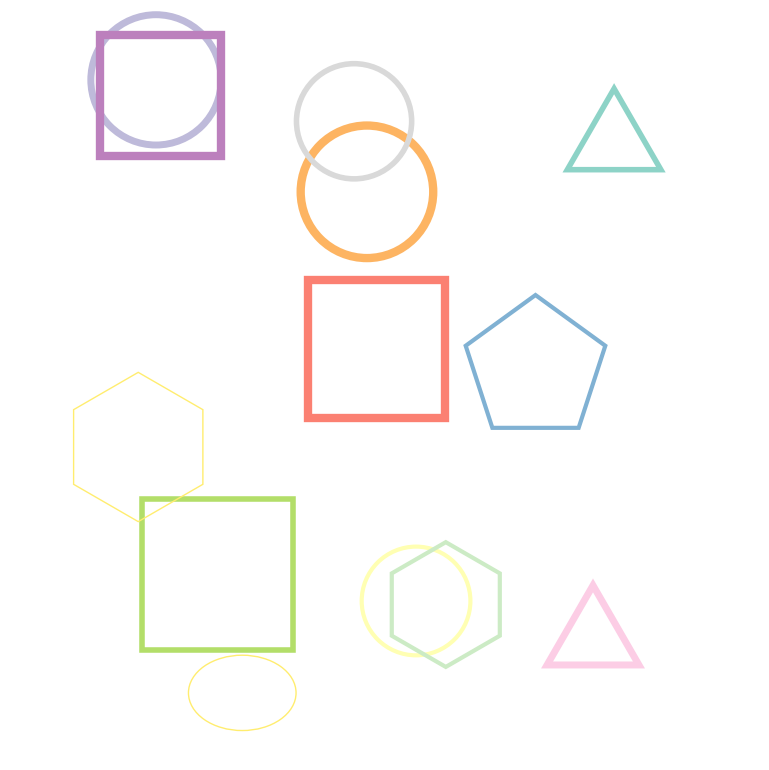[{"shape": "triangle", "thickness": 2, "radius": 0.35, "center": [0.798, 0.815]}, {"shape": "circle", "thickness": 1.5, "radius": 0.35, "center": [0.54, 0.22]}, {"shape": "circle", "thickness": 2.5, "radius": 0.42, "center": [0.203, 0.896]}, {"shape": "square", "thickness": 3, "radius": 0.45, "center": [0.489, 0.547]}, {"shape": "pentagon", "thickness": 1.5, "radius": 0.48, "center": [0.695, 0.521]}, {"shape": "circle", "thickness": 3, "radius": 0.43, "center": [0.477, 0.751]}, {"shape": "square", "thickness": 2, "radius": 0.49, "center": [0.282, 0.254]}, {"shape": "triangle", "thickness": 2.5, "radius": 0.34, "center": [0.77, 0.171]}, {"shape": "circle", "thickness": 2, "radius": 0.37, "center": [0.46, 0.843]}, {"shape": "square", "thickness": 3, "radius": 0.39, "center": [0.208, 0.876]}, {"shape": "hexagon", "thickness": 1.5, "radius": 0.41, "center": [0.579, 0.215]}, {"shape": "hexagon", "thickness": 0.5, "radius": 0.48, "center": [0.18, 0.419]}, {"shape": "oval", "thickness": 0.5, "radius": 0.35, "center": [0.315, 0.1]}]